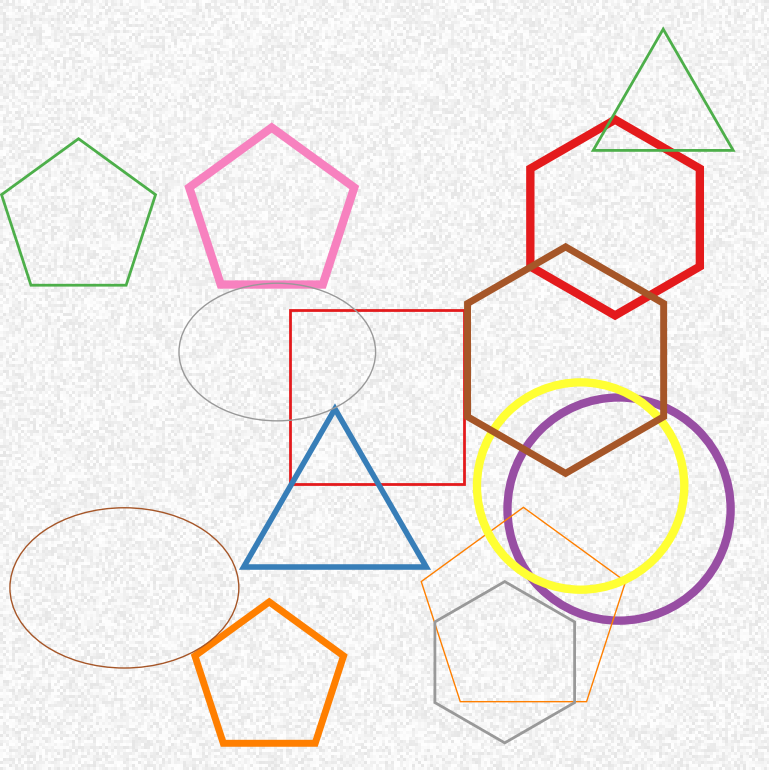[{"shape": "hexagon", "thickness": 3, "radius": 0.64, "center": [0.799, 0.717]}, {"shape": "square", "thickness": 1, "radius": 0.56, "center": [0.489, 0.484]}, {"shape": "triangle", "thickness": 2, "radius": 0.68, "center": [0.435, 0.332]}, {"shape": "pentagon", "thickness": 1, "radius": 0.53, "center": [0.102, 0.715]}, {"shape": "triangle", "thickness": 1, "radius": 0.52, "center": [0.861, 0.857]}, {"shape": "circle", "thickness": 3, "radius": 0.72, "center": [0.804, 0.339]}, {"shape": "pentagon", "thickness": 2.5, "radius": 0.51, "center": [0.35, 0.117]}, {"shape": "pentagon", "thickness": 0.5, "radius": 0.7, "center": [0.68, 0.202]}, {"shape": "circle", "thickness": 3, "radius": 0.67, "center": [0.754, 0.369]}, {"shape": "hexagon", "thickness": 2.5, "radius": 0.74, "center": [0.735, 0.532]}, {"shape": "oval", "thickness": 0.5, "radius": 0.74, "center": [0.162, 0.237]}, {"shape": "pentagon", "thickness": 3, "radius": 0.56, "center": [0.353, 0.722]}, {"shape": "oval", "thickness": 0.5, "radius": 0.64, "center": [0.36, 0.543]}, {"shape": "hexagon", "thickness": 1, "radius": 0.52, "center": [0.656, 0.14]}]